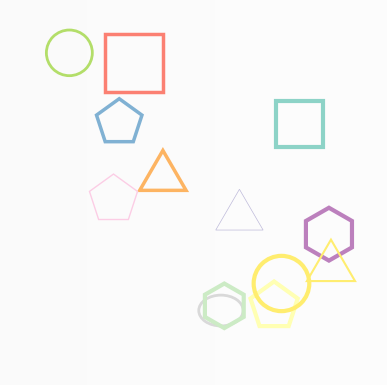[{"shape": "square", "thickness": 3, "radius": 0.3, "center": [0.773, 0.677]}, {"shape": "pentagon", "thickness": 3, "radius": 0.32, "center": [0.707, 0.205]}, {"shape": "triangle", "thickness": 0.5, "radius": 0.35, "center": [0.618, 0.438]}, {"shape": "square", "thickness": 2.5, "radius": 0.37, "center": [0.345, 0.837]}, {"shape": "pentagon", "thickness": 2.5, "radius": 0.31, "center": [0.308, 0.682]}, {"shape": "triangle", "thickness": 2.5, "radius": 0.35, "center": [0.42, 0.54]}, {"shape": "circle", "thickness": 2, "radius": 0.3, "center": [0.179, 0.863]}, {"shape": "pentagon", "thickness": 1, "radius": 0.33, "center": [0.293, 0.483]}, {"shape": "oval", "thickness": 2, "radius": 0.29, "center": [0.57, 0.193]}, {"shape": "hexagon", "thickness": 3, "radius": 0.34, "center": [0.849, 0.392]}, {"shape": "hexagon", "thickness": 3, "radius": 0.29, "center": [0.579, 0.206]}, {"shape": "circle", "thickness": 3, "radius": 0.36, "center": [0.726, 0.264]}, {"shape": "triangle", "thickness": 1.5, "radius": 0.36, "center": [0.854, 0.306]}]